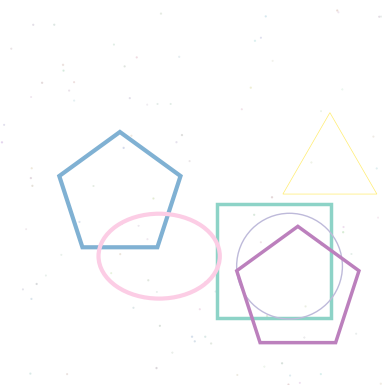[{"shape": "square", "thickness": 2.5, "radius": 0.74, "center": [0.711, 0.323]}, {"shape": "circle", "thickness": 1, "radius": 0.69, "center": [0.752, 0.309]}, {"shape": "pentagon", "thickness": 3, "radius": 0.83, "center": [0.311, 0.492]}, {"shape": "oval", "thickness": 3, "radius": 0.79, "center": [0.413, 0.335]}, {"shape": "pentagon", "thickness": 2.5, "radius": 0.83, "center": [0.774, 0.245]}, {"shape": "triangle", "thickness": 0.5, "radius": 0.7, "center": [0.857, 0.566]}]